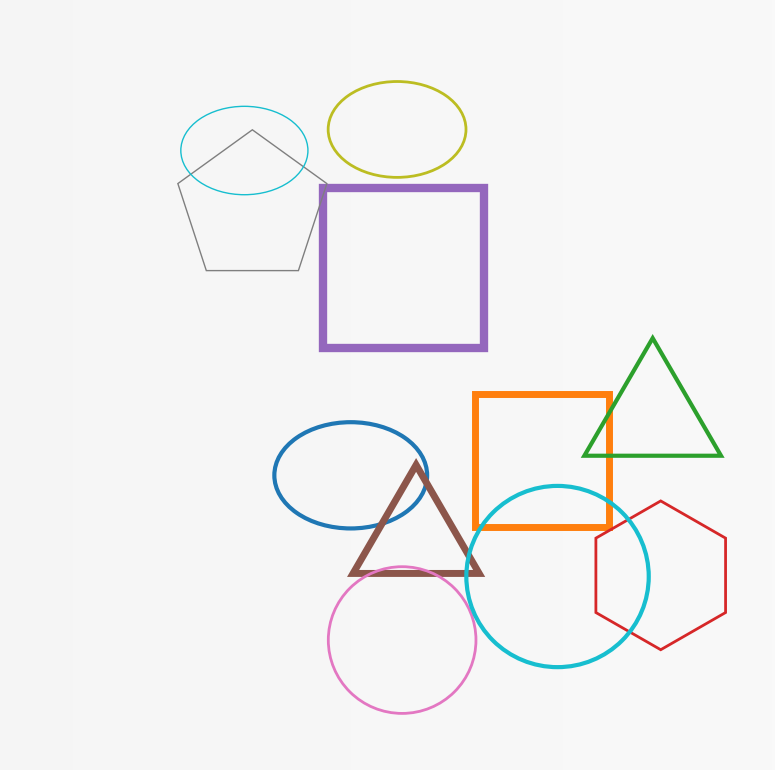[{"shape": "oval", "thickness": 1.5, "radius": 0.49, "center": [0.453, 0.383]}, {"shape": "square", "thickness": 2.5, "radius": 0.43, "center": [0.699, 0.402]}, {"shape": "triangle", "thickness": 1.5, "radius": 0.51, "center": [0.842, 0.459]}, {"shape": "hexagon", "thickness": 1, "radius": 0.48, "center": [0.853, 0.253]}, {"shape": "square", "thickness": 3, "radius": 0.52, "center": [0.52, 0.652]}, {"shape": "triangle", "thickness": 2.5, "radius": 0.47, "center": [0.537, 0.302]}, {"shape": "circle", "thickness": 1, "radius": 0.48, "center": [0.519, 0.169]}, {"shape": "pentagon", "thickness": 0.5, "radius": 0.51, "center": [0.326, 0.73]}, {"shape": "oval", "thickness": 1, "radius": 0.44, "center": [0.512, 0.832]}, {"shape": "circle", "thickness": 1.5, "radius": 0.59, "center": [0.719, 0.251]}, {"shape": "oval", "thickness": 0.5, "radius": 0.41, "center": [0.315, 0.805]}]